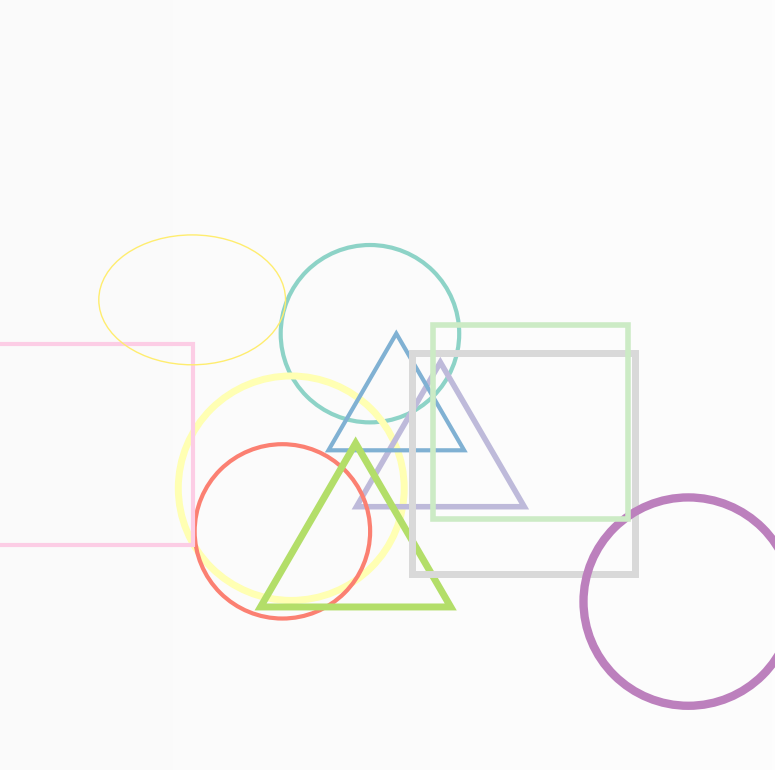[{"shape": "circle", "thickness": 1.5, "radius": 0.58, "center": [0.477, 0.567]}, {"shape": "circle", "thickness": 2.5, "radius": 0.73, "center": [0.376, 0.366]}, {"shape": "triangle", "thickness": 2, "radius": 0.63, "center": [0.568, 0.404]}, {"shape": "circle", "thickness": 1.5, "radius": 0.57, "center": [0.364, 0.31]}, {"shape": "triangle", "thickness": 1.5, "radius": 0.51, "center": [0.511, 0.466]}, {"shape": "triangle", "thickness": 2.5, "radius": 0.71, "center": [0.459, 0.283]}, {"shape": "square", "thickness": 1.5, "radius": 0.65, "center": [0.119, 0.423]}, {"shape": "square", "thickness": 2.5, "radius": 0.72, "center": [0.675, 0.398]}, {"shape": "circle", "thickness": 3, "radius": 0.68, "center": [0.888, 0.219]}, {"shape": "square", "thickness": 2, "radius": 0.63, "center": [0.685, 0.451]}, {"shape": "oval", "thickness": 0.5, "radius": 0.6, "center": [0.248, 0.611]}]